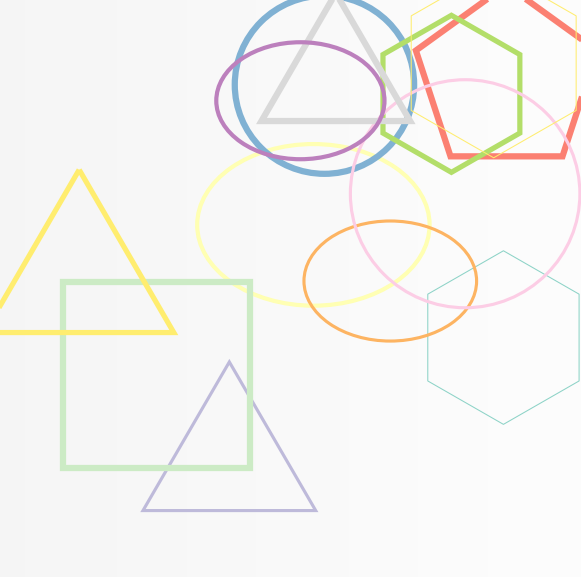[{"shape": "hexagon", "thickness": 0.5, "radius": 0.75, "center": [0.866, 0.415]}, {"shape": "oval", "thickness": 2, "radius": 1.0, "center": [0.539, 0.61]}, {"shape": "triangle", "thickness": 1.5, "radius": 0.86, "center": [0.395, 0.201]}, {"shape": "pentagon", "thickness": 3, "radius": 0.82, "center": [0.871, 0.861]}, {"shape": "circle", "thickness": 3, "radius": 0.77, "center": [0.558, 0.852]}, {"shape": "oval", "thickness": 1.5, "radius": 0.74, "center": [0.671, 0.513]}, {"shape": "hexagon", "thickness": 2.5, "radius": 0.68, "center": [0.777, 0.837]}, {"shape": "circle", "thickness": 1.5, "radius": 0.99, "center": [0.8, 0.664]}, {"shape": "triangle", "thickness": 3, "radius": 0.74, "center": [0.578, 0.863]}, {"shape": "oval", "thickness": 2, "radius": 0.72, "center": [0.517, 0.825]}, {"shape": "square", "thickness": 3, "radius": 0.8, "center": [0.269, 0.35]}, {"shape": "hexagon", "thickness": 0.5, "radius": 0.82, "center": [0.849, 0.89]}, {"shape": "triangle", "thickness": 2.5, "radius": 0.94, "center": [0.136, 0.517]}]